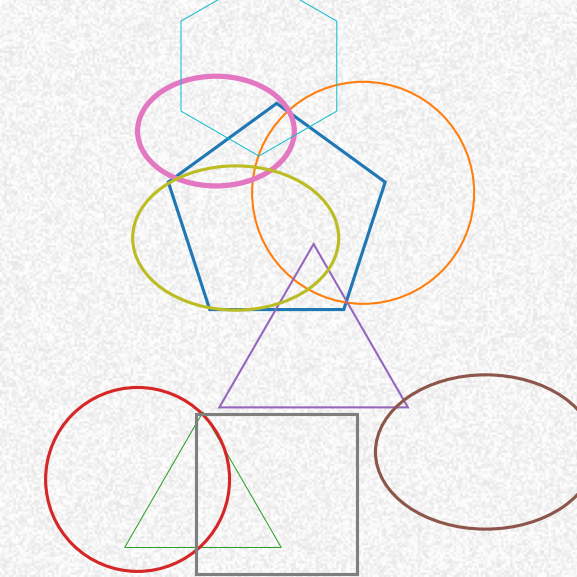[{"shape": "pentagon", "thickness": 1.5, "radius": 0.99, "center": [0.479, 0.623]}, {"shape": "circle", "thickness": 1, "radius": 0.96, "center": [0.629, 0.665]}, {"shape": "triangle", "thickness": 0.5, "radius": 0.78, "center": [0.351, 0.129]}, {"shape": "circle", "thickness": 1.5, "radius": 0.8, "center": [0.238, 0.169]}, {"shape": "triangle", "thickness": 1, "radius": 0.94, "center": [0.543, 0.388]}, {"shape": "oval", "thickness": 1.5, "radius": 0.95, "center": [0.841, 0.216]}, {"shape": "oval", "thickness": 2.5, "radius": 0.68, "center": [0.374, 0.772]}, {"shape": "square", "thickness": 1.5, "radius": 0.69, "center": [0.479, 0.144]}, {"shape": "oval", "thickness": 1.5, "radius": 0.89, "center": [0.408, 0.587]}, {"shape": "hexagon", "thickness": 0.5, "radius": 0.78, "center": [0.448, 0.885]}]